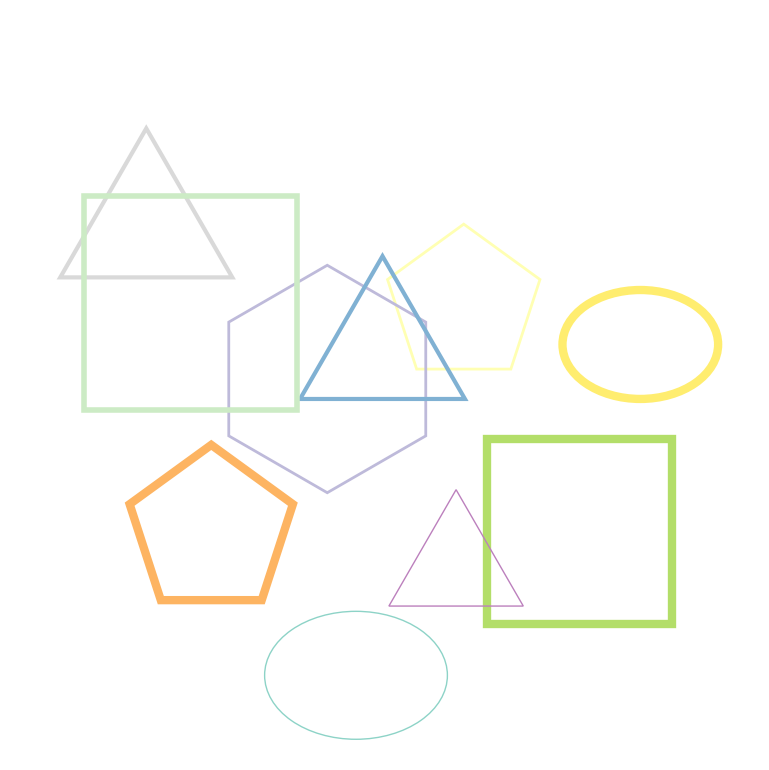[{"shape": "oval", "thickness": 0.5, "radius": 0.59, "center": [0.462, 0.123]}, {"shape": "pentagon", "thickness": 1, "radius": 0.52, "center": [0.602, 0.605]}, {"shape": "hexagon", "thickness": 1, "radius": 0.74, "center": [0.425, 0.508]}, {"shape": "triangle", "thickness": 1.5, "radius": 0.62, "center": [0.497, 0.544]}, {"shape": "pentagon", "thickness": 3, "radius": 0.56, "center": [0.274, 0.311]}, {"shape": "square", "thickness": 3, "radius": 0.6, "center": [0.753, 0.31]}, {"shape": "triangle", "thickness": 1.5, "radius": 0.64, "center": [0.19, 0.704]}, {"shape": "triangle", "thickness": 0.5, "radius": 0.5, "center": [0.592, 0.263]}, {"shape": "square", "thickness": 2, "radius": 0.69, "center": [0.247, 0.607]}, {"shape": "oval", "thickness": 3, "radius": 0.51, "center": [0.832, 0.553]}]